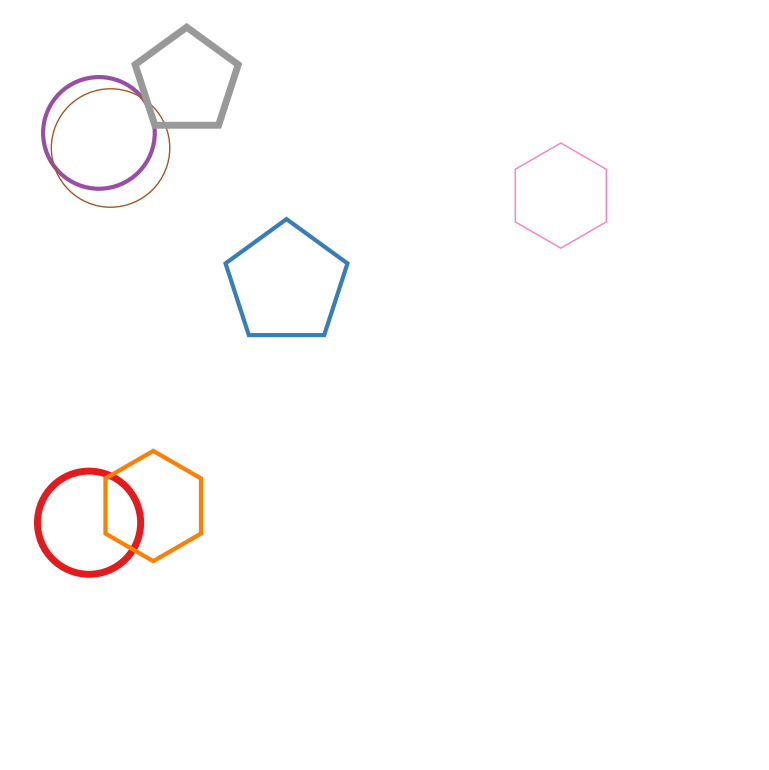[{"shape": "circle", "thickness": 2.5, "radius": 0.33, "center": [0.116, 0.321]}, {"shape": "pentagon", "thickness": 1.5, "radius": 0.42, "center": [0.372, 0.632]}, {"shape": "circle", "thickness": 1.5, "radius": 0.36, "center": [0.128, 0.827]}, {"shape": "hexagon", "thickness": 1.5, "radius": 0.36, "center": [0.199, 0.343]}, {"shape": "circle", "thickness": 0.5, "radius": 0.38, "center": [0.144, 0.808]}, {"shape": "hexagon", "thickness": 0.5, "radius": 0.34, "center": [0.728, 0.746]}, {"shape": "pentagon", "thickness": 2.5, "radius": 0.35, "center": [0.242, 0.894]}]